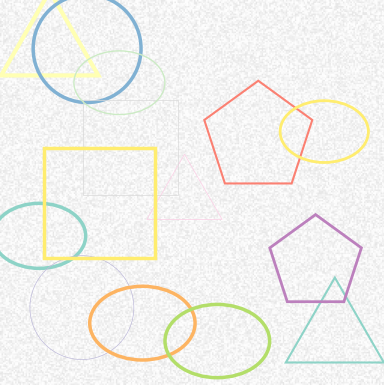[{"shape": "oval", "thickness": 2.5, "radius": 0.6, "center": [0.102, 0.387]}, {"shape": "triangle", "thickness": 1.5, "radius": 0.74, "center": [0.87, 0.132]}, {"shape": "triangle", "thickness": 3, "radius": 0.73, "center": [0.129, 0.877]}, {"shape": "circle", "thickness": 0.5, "radius": 0.67, "center": [0.213, 0.201]}, {"shape": "pentagon", "thickness": 1.5, "radius": 0.74, "center": [0.671, 0.643]}, {"shape": "circle", "thickness": 2.5, "radius": 0.7, "center": [0.226, 0.874]}, {"shape": "oval", "thickness": 2.5, "radius": 0.68, "center": [0.37, 0.161]}, {"shape": "oval", "thickness": 2.5, "radius": 0.68, "center": [0.564, 0.114]}, {"shape": "triangle", "thickness": 0.5, "radius": 0.56, "center": [0.479, 0.486]}, {"shape": "square", "thickness": 0.5, "radius": 0.62, "center": [0.338, 0.617]}, {"shape": "pentagon", "thickness": 2, "radius": 0.63, "center": [0.82, 0.318]}, {"shape": "oval", "thickness": 1, "radius": 0.59, "center": [0.31, 0.785]}, {"shape": "oval", "thickness": 2, "radius": 0.57, "center": [0.842, 0.658]}, {"shape": "square", "thickness": 2.5, "radius": 0.72, "center": [0.259, 0.473]}]